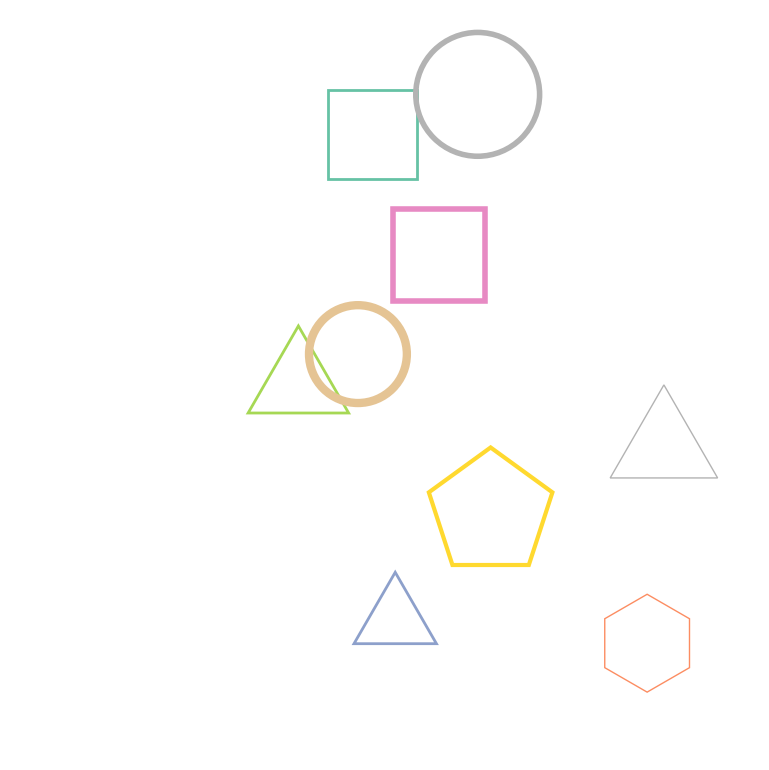[{"shape": "square", "thickness": 1, "radius": 0.29, "center": [0.484, 0.825]}, {"shape": "hexagon", "thickness": 0.5, "radius": 0.32, "center": [0.84, 0.165]}, {"shape": "triangle", "thickness": 1, "radius": 0.31, "center": [0.513, 0.195]}, {"shape": "square", "thickness": 2, "radius": 0.3, "center": [0.57, 0.669]}, {"shape": "triangle", "thickness": 1, "radius": 0.38, "center": [0.388, 0.501]}, {"shape": "pentagon", "thickness": 1.5, "radius": 0.42, "center": [0.637, 0.334]}, {"shape": "circle", "thickness": 3, "radius": 0.32, "center": [0.465, 0.54]}, {"shape": "circle", "thickness": 2, "radius": 0.4, "center": [0.62, 0.877]}, {"shape": "triangle", "thickness": 0.5, "radius": 0.4, "center": [0.862, 0.42]}]